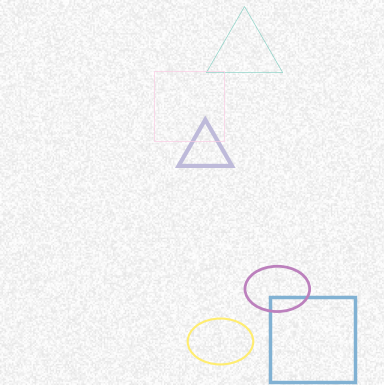[{"shape": "triangle", "thickness": 0.5, "radius": 0.57, "center": [0.635, 0.869]}, {"shape": "triangle", "thickness": 3, "radius": 0.4, "center": [0.533, 0.609]}, {"shape": "square", "thickness": 2.5, "radius": 0.55, "center": [0.812, 0.118]}, {"shape": "square", "thickness": 0.5, "radius": 0.46, "center": [0.491, 0.724]}, {"shape": "oval", "thickness": 2, "radius": 0.42, "center": [0.72, 0.25]}, {"shape": "oval", "thickness": 1.5, "radius": 0.43, "center": [0.573, 0.113]}]